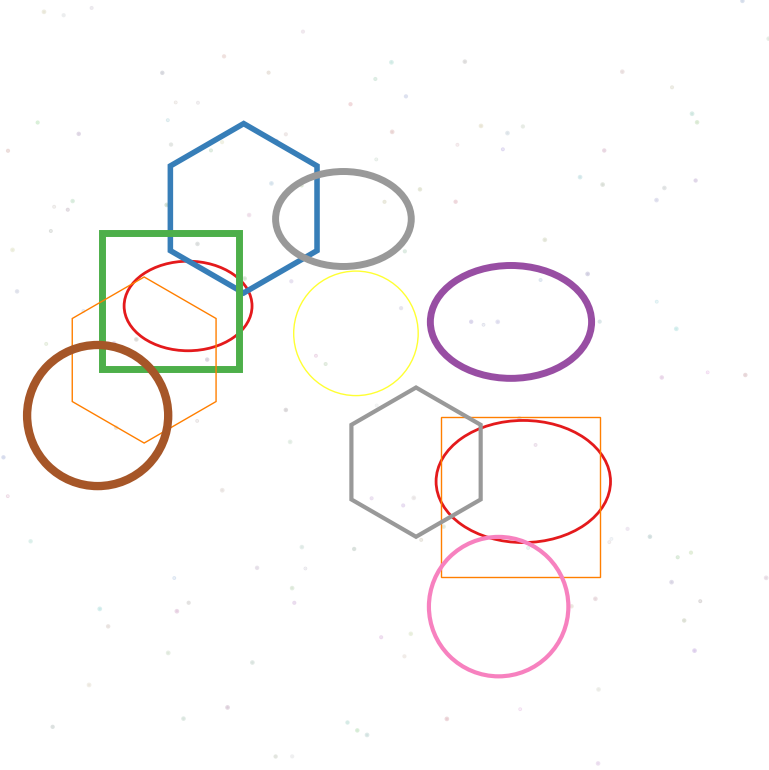[{"shape": "oval", "thickness": 1, "radius": 0.42, "center": [0.244, 0.603]}, {"shape": "oval", "thickness": 1, "radius": 0.57, "center": [0.68, 0.375]}, {"shape": "hexagon", "thickness": 2, "radius": 0.55, "center": [0.316, 0.73]}, {"shape": "square", "thickness": 2.5, "radius": 0.44, "center": [0.221, 0.609]}, {"shape": "oval", "thickness": 2.5, "radius": 0.52, "center": [0.664, 0.582]}, {"shape": "square", "thickness": 0.5, "radius": 0.52, "center": [0.676, 0.355]}, {"shape": "hexagon", "thickness": 0.5, "radius": 0.54, "center": [0.187, 0.532]}, {"shape": "circle", "thickness": 0.5, "radius": 0.4, "center": [0.462, 0.567]}, {"shape": "circle", "thickness": 3, "radius": 0.46, "center": [0.127, 0.46]}, {"shape": "circle", "thickness": 1.5, "radius": 0.45, "center": [0.648, 0.212]}, {"shape": "hexagon", "thickness": 1.5, "radius": 0.48, "center": [0.54, 0.4]}, {"shape": "oval", "thickness": 2.5, "radius": 0.44, "center": [0.446, 0.716]}]